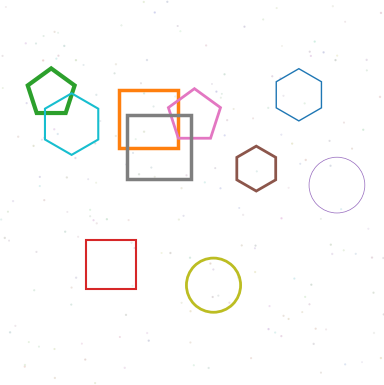[{"shape": "hexagon", "thickness": 1, "radius": 0.34, "center": [0.776, 0.754]}, {"shape": "square", "thickness": 2.5, "radius": 0.38, "center": [0.386, 0.69]}, {"shape": "pentagon", "thickness": 3, "radius": 0.32, "center": [0.133, 0.758]}, {"shape": "square", "thickness": 1.5, "radius": 0.32, "center": [0.288, 0.313]}, {"shape": "circle", "thickness": 0.5, "radius": 0.36, "center": [0.875, 0.519]}, {"shape": "hexagon", "thickness": 2, "radius": 0.29, "center": [0.666, 0.562]}, {"shape": "pentagon", "thickness": 2, "radius": 0.36, "center": [0.505, 0.699]}, {"shape": "square", "thickness": 2.5, "radius": 0.42, "center": [0.414, 0.618]}, {"shape": "circle", "thickness": 2, "radius": 0.35, "center": [0.555, 0.259]}, {"shape": "hexagon", "thickness": 1.5, "radius": 0.4, "center": [0.186, 0.678]}]